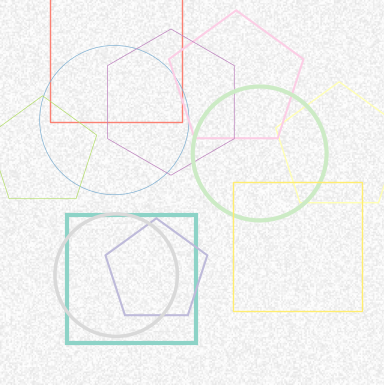[{"shape": "square", "thickness": 3, "radius": 0.83, "center": [0.342, 0.275]}, {"shape": "pentagon", "thickness": 1, "radius": 0.87, "center": [0.881, 0.614]}, {"shape": "pentagon", "thickness": 1.5, "radius": 0.7, "center": [0.406, 0.294]}, {"shape": "square", "thickness": 1, "radius": 0.86, "center": [0.301, 0.856]}, {"shape": "circle", "thickness": 0.5, "radius": 0.97, "center": [0.297, 0.688]}, {"shape": "pentagon", "thickness": 0.5, "radius": 0.74, "center": [0.111, 0.603]}, {"shape": "pentagon", "thickness": 1.5, "radius": 0.92, "center": [0.613, 0.79]}, {"shape": "circle", "thickness": 2.5, "radius": 0.8, "center": [0.302, 0.285]}, {"shape": "hexagon", "thickness": 0.5, "radius": 0.95, "center": [0.444, 0.735]}, {"shape": "circle", "thickness": 3, "radius": 0.87, "center": [0.674, 0.601]}, {"shape": "square", "thickness": 1, "radius": 0.84, "center": [0.773, 0.359]}]